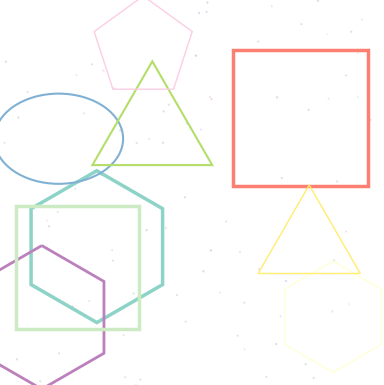[{"shape": "hexagon", "thickness": 2.5, "radius": 0.99, "center": [0.252, 0.359]}, {"shape": "hexagon", "thickness": 0.5, "radius": 0.72, "center": [0.865, 0.177]}, {"shape": "square", "thickness": 2.5, "radius": 0.88, "center": [0.78, 0.693]}, {"shape": "oval", "thickness": 1.5, "radius": 0.84, "center": [0.152, 0.64]}, {"shape": "triangle", "thickness": 1.5, "radius": 0.9, "center": [0.396, 0.661]}, {"shape": "pentagon", "thickness": 1, "radius": 0.67, "center": [0.372, 0.877]}, {"shape": "hexagon", "thickness": 2, "radius": 0.93, "center": [0.109, 0.176]}, {"shape": "square", "thickness": 2.5, "radius": 0.8, "center": [0.201, 0.305]}, {"shape": "triangle", "thickness": 1, "radius": 0.77, "center": [0.803, 0.366]}]